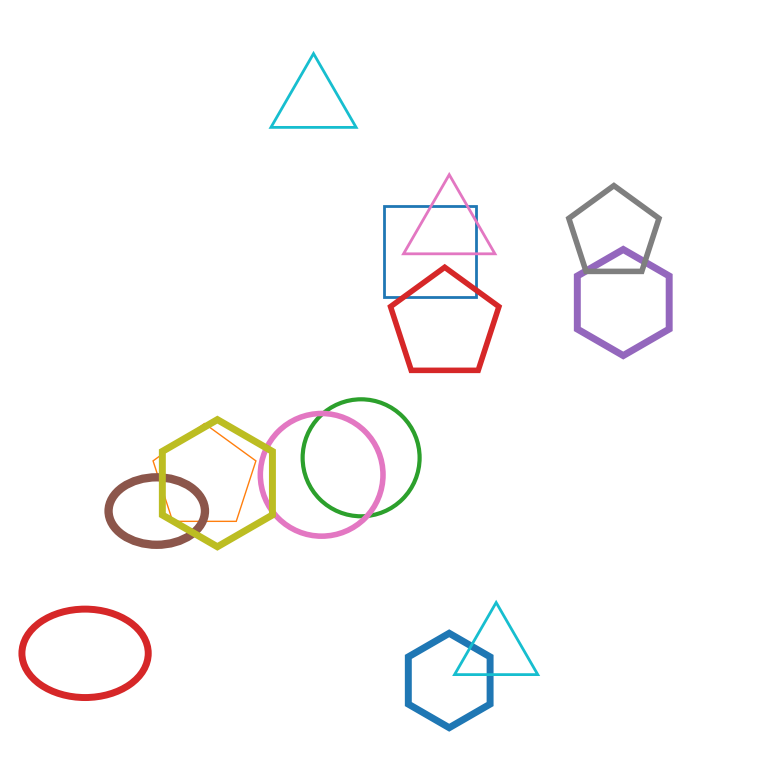[{"shape": "square", "thickness": 1, "radius": 0.3, "center": [0.559, 0.673]}, {"shape": "hexagon", "thickness": 2.5, "radius": 0.31, "center": [0.583, 0.116]}, {"shape": "pentagon", "thickness": 0.5, "radius": 0.35, "center": [0.266, 0.38]}, {"shape": "circle", "thickness": 1.5, "radius": 0.38, "center": [0.469, 0.405]}, {"shape": "oval", "thickness": 2.5, "radius": 0.41, "center": [0.11, 0.152]}, {"shape": "pentagon", "thickness": 2, "radius": 0.37, "center": [0.578, 0.579]}, {"shape": "hexagon", "thickness": 2.5, "radius": 0.34, "center": [0.809, 0.607]}, {"shape": "oval", "thickness": 3, "radius": 0.31, "center": [0.204, 0.336]}, {"shape": "circle", "thickness": 2, "radius": 0.4, "center": [0.418, 0.383]}, {"shape": "triangle", "thickness": 1, "radius": 0.34, "center": [0.583, 0.705]}, {"shape": "pentagon", "thickness": 2, "radius": 0.31, "center": [0.797, 0.697]}, {"shape": "hexagon", "thickness": 2.5, "radius": 0.41, "center": [0.282, 0.372]}, {"shape": "triangle", "thickness": 1, "radius": 0.32, "center": [0.407, 0.867]}, {"shape": "triangle", "thickness": 1, "radius": 0.31, "center": [0.644, 0.155]}]